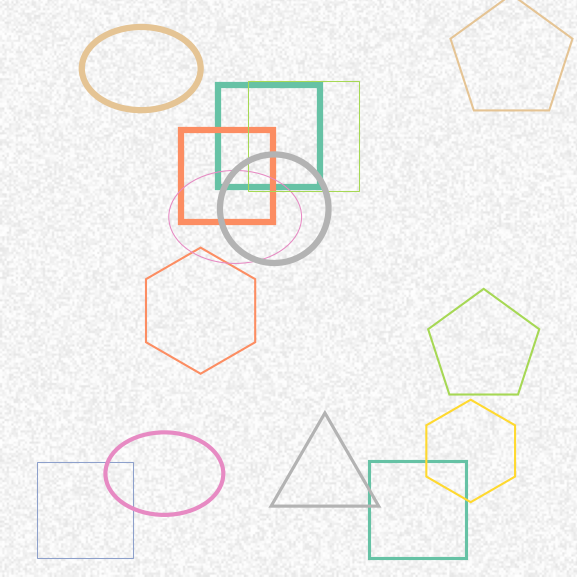[{"shape": "square", "thickness": 1.5, "radius": 0.42, "center": [0.723, 0.118]}, {"shape": "square", "thickness": 3, "radius": 0.44, "center": [0.467, 0.763]}, {"shape": "square", "thickness": 3, "radius": 0.4, "center": [0.393, 0.694]}, {"shape": "hexagon", "thickness": 1, "radius": 0.55, "center": [0.347, 0.461]}, {"shape": "square", "thickness": 0.5, "radius": 0.41, "center": [0.147, 0.116]}, {"shape": "oval", "thickness": 0.5, "radius": 0.57, "center": [0.407, 0.623]}, {"shape": "oval", "thickness": 2, "radius": 0.51, "center": [0.285, 0.179]}, {"shape": "square", "thickness": 0.5, "radius": 0.48, "center": [0.525, 0.764]}, {"shape": "pentagon", "thickness": 1, "radius": 0.51, "center": [0.838, 0.398]}, {"shape": "hexagon", "thickness": 1, "radius": 0.44, "center": [0.815, 0.218]}, {"shape": "oval", "thickness": 3, "radius": 0.51, "center": [0.245, 0.88]}, {"shape": "pentagon", "thickness": 1, "radius": 0.56, "center": [0.886, 0.898]}, {"shape": "triangle", "thickness": 1.5, "radius": 0.54, "center": [0.563, 0.177]}, {"shape": "circle", "thickness": 3, "radius": 0.47, "center": [0.475, 0.638]}]